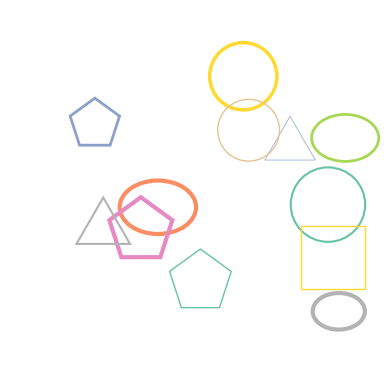[{"shape": "pentagon", "thickness": 1, "radius": 0.42, "center": [0.521, 0.269]}, {"shape": "circle", "thickness": 1.5, "radius": 0.48, "center": [0.852, 0.469]}, {"shape": "oval", "thickness": 3, "radius": 0.5, "center": [0.41, 0.462]}, {"shape": "triangle", "thickness": 0.5, "radius": 0.38, "center": [0.753, 0.622]}, {"shape": "pentagon", "thickness": 2, "radius": 0.34, "center": [0.246, 0.678]}, {"shape": "pentagon", "thickness": 3, "radius": 0.43, "center": [0.366, 0.402]}, {"shape": "oval", "thickness": 2, "radius": 0.44, "center": [0.897, 0.642]}, {"shape": "square", "thickness": 1, "radius": 0.41, "center": [0.865, 0.331]}, {"shape": "circle", "thickness": 2.5, "radius": 0.44, "center": [0.632, 0.802]}, {"shape": "circle", "thickness": 1, "radius": 0.4, "center": [0.646, 0.662]}, {"shape": "triangle", "thickness": 1.5, "radius": 0.4, "center": [0.268, 0.407]}, {"shape": "oval", "thickness": 3, "radius": 0.34, "center": [0.88, 0.191]}]